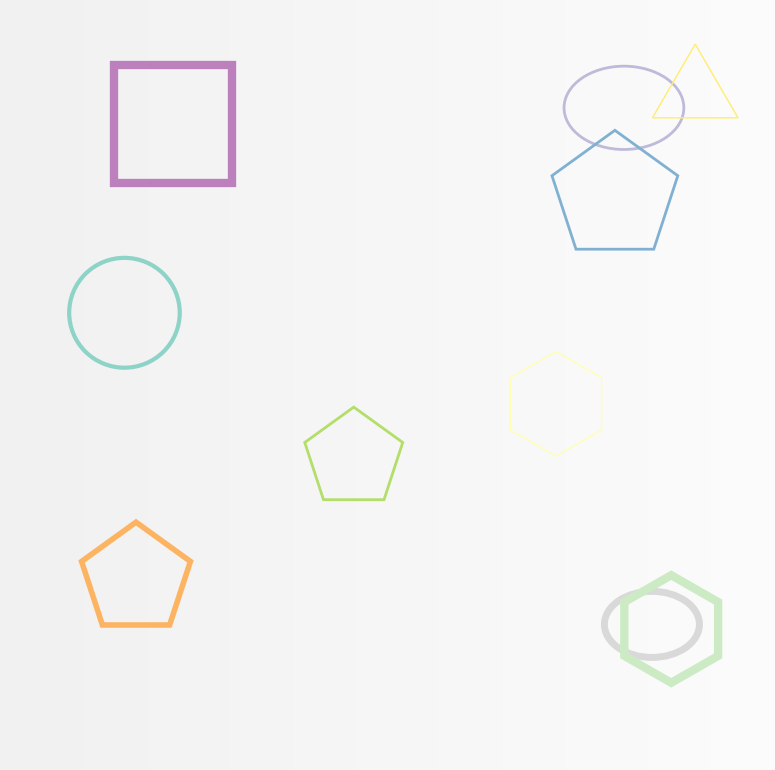[{"shape": "circle", "thickness": 1.5, "radius": 0.36, "center": [0.161, 0.594]}, {"shape": "hexagon", "thickness": 0.5, "radius": 0.34, "center": [0.717, 0.476]}, {"shape": "oval", "thickness": 1, "radius": 0.39, "center": [0.805, 0.86]}, {"shape": "pentagon", "thickness": 1, "radius": 0.43, "center": [0.793, 0.745]}, {"shape": "pentagon", "thickness": 2, "radius": 0.37, "center": [0.176, 0.248]}, {"shape": "pentagon", "thickness": 1, "radius": 0.33, "center": [0.456, 0.405]}, {"shape": "oval", "thickness": 2.5, "radius": 0.31, "center": [0.841, 0.189]}, {"shape": "square", "thickness": 3, "radius": 0.38, "center": [0.223, 0.839]}, {"shape": "hexagon", "thickness": 3, "radius": 0.35, "center": [0.866, 0.183]}, {"shape": "triangle", "thickness": 0.5, "radius": 0.32, "center": [0.897, 0.879]}]